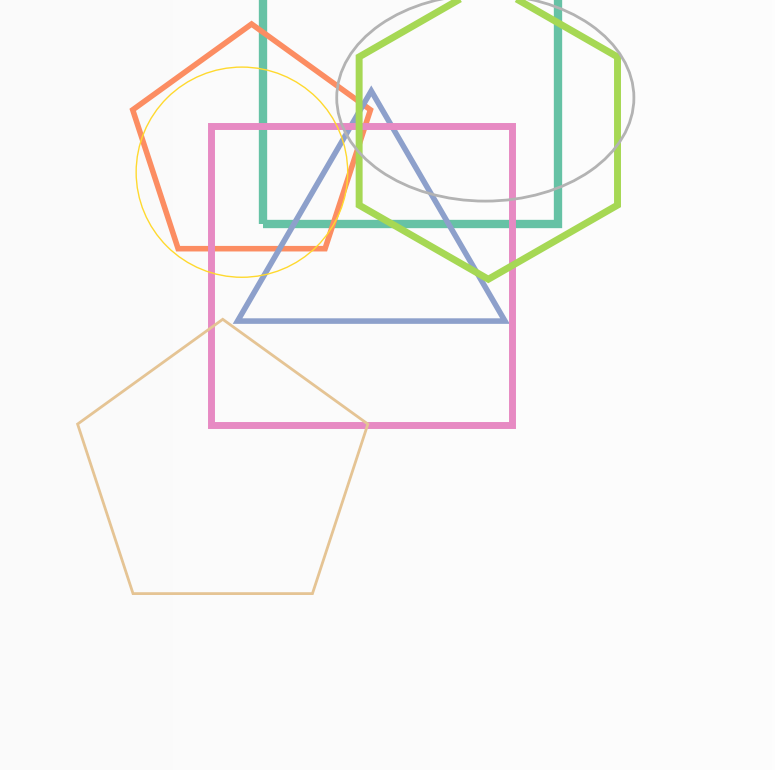[{"shape": "square", "thickness": 3, "radius": 0.95, "center": [0.529, 0.9]}, {"shape": "pentagon", "thickness": 2, "radius": 0.81, "center": [0.325, 0.808]}, {"shape": "triangle", "thickness": 2, "radius": 1.0, "center": [0.479, 0.683]}, {"shape": "square", "thickness": 2.5, "radius": 0.97, "center": [0.467, 0.642]}, {"shape": "hexagon", "thickness": 2.5, "radius": 0.96, "center": [0.63, 0.83]}, {"shape": "circle", "thickness": 0.5, "radius": 0.68, "center": [0.312, 0.776]}, {"shape": "pentagon", "thickness": 1, "radius": 0.98, "center": [0.287, 0.388]}, {"shape": "oval", "thickness": 1, "radius": 0.96, "center": [0.626, 0.873]}]